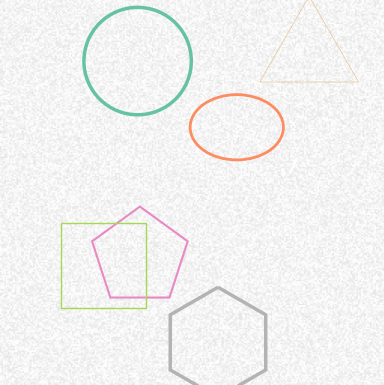[{"shape": "circle", "thickness": 2.5, "radius": 0.7, "center": [0.357, 0.841]}, {"shape": "oval", "thickness": 2, "radius": 0.61, "center": [0.615, 0.669]}, {"shape": "pentagon", "thickness": 1.5, "radius": 0.65, "center": [0.363, 0.333]}, {"shape": "square", "thickness": 1, "radius": 0.55, "center": [0.27, 0.311]}, {"shape": "triangle", "thickness": 0.5, "radius": 0.74, "center": [0.803, 0.861]}, {"shape": "hexagon", "thickness": 2.5, "radius": 0.72, "center": [0.566, 0.111]}]